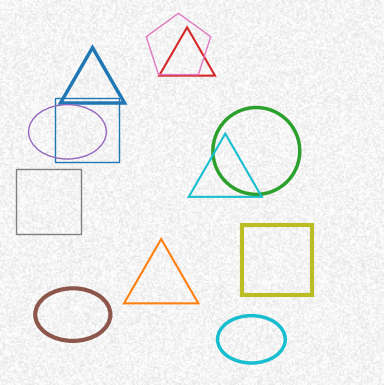[{"shape": "square", "thickness": 1, "radius": 0.42, "center": [0.226, 0.662]}, {"shape": "triangle", "thickness": 2.5, "radius": 0.48, "center": [0.24, 0.78]}, {"shape": "triangle", "thickness": 1.5, "radius": 0.56, "center": [0.419, 0.268]}, {"shape": "circle", "thickness": 2.5, "radius": 0.56, "center": [0.666, 0.608]}, {"shape": "triangle", "thickness": 1.5, "radius": 0.42, "center": [0.486, 0.845]}, {"shape": "oval", "thickness": 1, "radius": 0.5, "center": [0.175, 0.658]}, {"shape": "oval", "thickness": 3, "radius": 0.49, "center": [0.189, 0.183]}, {"shape": "pentagon", "thickness": 1, "radius": 0.44, "center": [0.464, 0.877]}, {"shape": "square", "thickness": 1, "radius": 0.42, "center": [0.126, 0.477]}, {"shape": "square", "thickness": 3, "radius": 0.46, "center": [0.719, 0.324]}, {"shape": "triangle", "thickness": 1.5, "radius": 0.55, "center": [0.585, 0.543]}, {"shape": "oval", "thickness": 2.5, "radius": 0.44, "center": [0.653, 0.119]}]